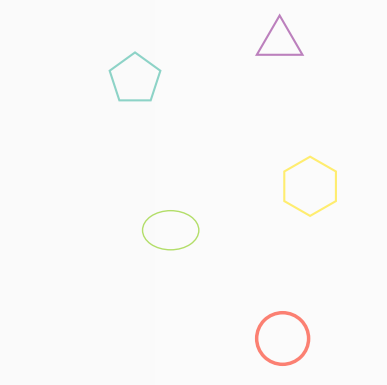[{"shape": "pentagon", "thickness": 1.5, "radius": 0.34, "center": [0.348, 0.795]}, {"shape": "circle", "thickness": 2.5, "radius": 0.34, "center": [0.729, 0.121]}, {"shape": "oval", "thickness": 1, "radius": 0.36, "center": [0.44, 0.402]}, {"shape": "triangle", "thickness": 1.5, "radius": 0.34, "center": [0.722, 0.892]}, {"shape": "hexagon", "thickness": 1.5, "radius": 0.38, "center": [0.8, 0.516]}]